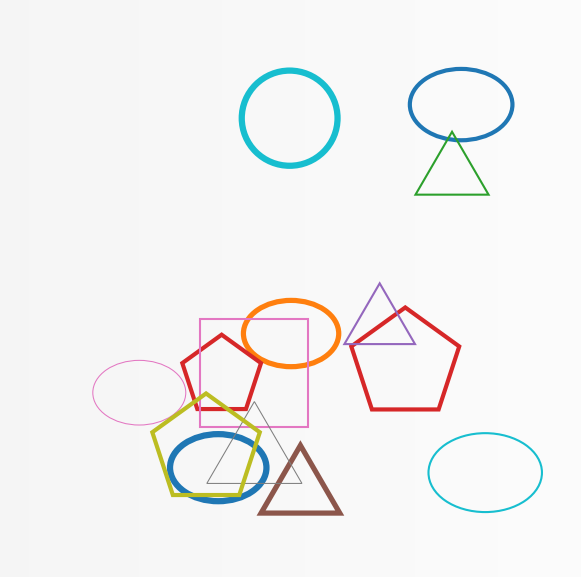[{"shape": "oval", "thickness": 3, "radius": 0.41, "center": [0.375, 0.189]}, {"shape": "oval", "thickness": 2, "radius": 0.44, "center": [0.793, 0.818]}, {"shape": "oval", "thickness": 2.5, "radius": 0.41, "center": [0.501, 0.422]}, {"shape": "triangle", "thickness": 1, "radius": 0.36, "center": [0.778, 0.698]}, {"shape": "pentagon", "thickness": 2, "radius": 0.49, "center": [0.697, 0.369]}, {"shape": "pentagon", "thickness": 2, "radius": 0.36, "center": [0.381, 0.348]}, {"shape": "triangle", "thickness": 1, "radius": 0.35, "center": [0.653, 0.438]}, {"shape": "triangle", "thickness": 2.5, "radius": 0.39, "center": [0.517, 0.15]}, {"shape": "square", "thickness": 1, "radius": 0.47, "center": [0.437, 0.353]}, {"shape": "oval", "thickness": 0.5, "radius": 0.4, "center": [0.24, 0.319]}, {"shape": "triangle", "thickness": 0.5, "radius": 0.47, "center": [0.438, 0.209]}, {"shape": "pentagon", "thickness": 2, "radius": 0.49, "center": [0.355, 0.221]}, {"shape": "circle", "thickness": 3, "radius": 0.41, "center": [0.498, 0.794]}, {"shape": "oval", "thickness": 1, "radius": 0.49, "center": [0.835, 0.181]}]